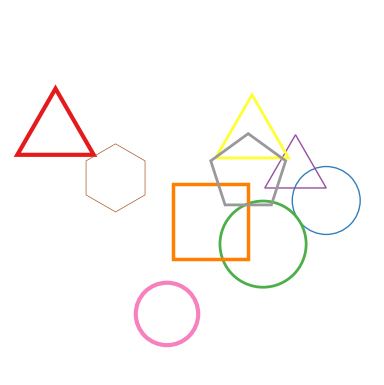[{"shape": "triangle", "thickness": 3, "radius": 0.57, "center": [0.144, 0.655]}, {"shape": "circle", "thickness": 1, "radius": 0.44, "center": [0.847, 0.479]}, {"shape": "circle", "thickness": 2, "radius": 0.56, "center": [0.683, 0.366]}, {"shape": "triangle", "thickness": 1, "radius": 0.46, "center": [0.768, 0.558]}, {"shape": "square", "thickness": 2.5, "radius": 0.49, "center": [0.548, 0.424]}, {"shape": "triangle", "thickness": 2, "radius": 0.55, "center": [0.655, 0.644]}, {"shape": "hexagon", "thickness": 0.5, "radius": 0.44, "center": [0.3, 0.538]}, {"shape": "circle", "thickness": 3, "radius": 0.41, "center": [0.434, 0.185]}, {"shape": "pentagon", "thickness": 2, "radius": 0.51, "center": [0.645, 0.551]}]